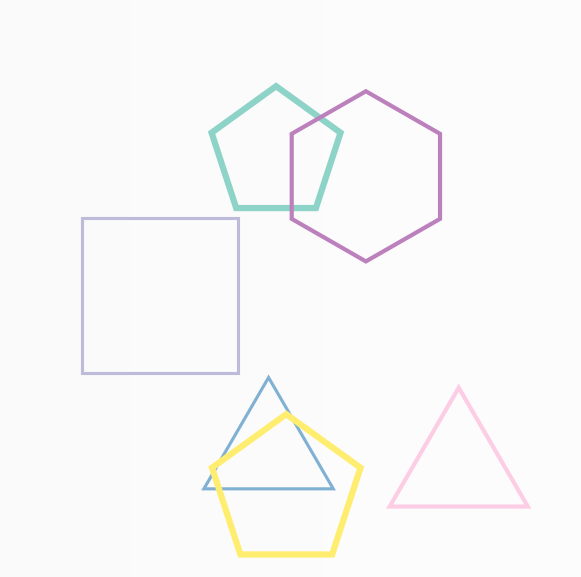[{"shape": "pentagon", "thickness": 3, "radius": 0.58, "center": [0.475, 0.733]}, {"shape": "square", "thickness": 1.5, "radius": 0.67, "center": [0.275, 0.488]}, {"shape": "triangle", "thickness": 1.5, "radius": 0.64, "center": [0.462, 0.217]}, {"shape": "triangle", "thickness": 2, "radius": 0.69, "center": [0.789, 0.191]}, {"shape": "hexagon", "thickness": 2, "radius": 0.74, "center": [0.629, 0.694]}, {"shape": "pentagon", "thickness": 3, "radius": 0.67, "center": [0.493, 0.148]}]